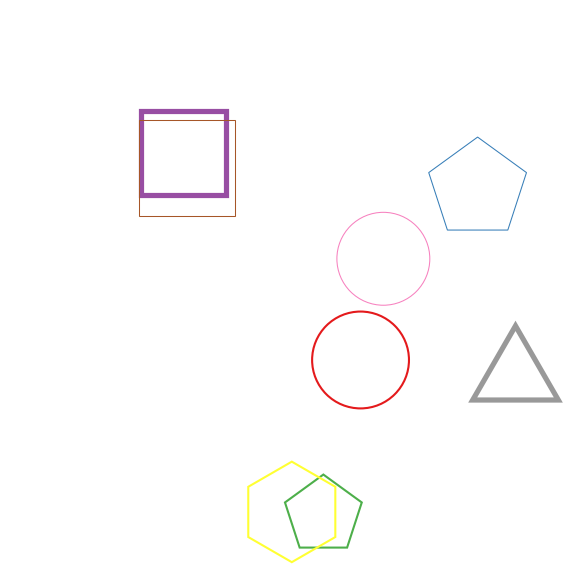[{"shape": "circle", "thickness": 1, "radius": 0.42, "center": [0.624, 0.376]}, {"shape": "pentagon", "thickness": 0.5, "radius": 0.44, "center": [0.827, 0.673]}, {"shape": "pentagon", "thickness": 1, "radius": 0.35, "center": [0.56, 0.107]}, {"shape": "square", "thickness": 2.5, "radius": 0.37, "center": [0.317, 0.734]}, {"shape": "hexagon", "thickness": 1, "radius": 0.44, "center": [0.505, 0.113]}, {"shape": "square", "thickness": 0.5, "radius": 0.42, "center": [0.323, 0.708]}, {"shape": "circle", "thickness": 0.5, "radius": 0.4, "center": [0.664, 0.551]}, {"shape": "triangle", "thickness": 2.5, "radius": 0.43, "center": [0.893, 0.349]}]